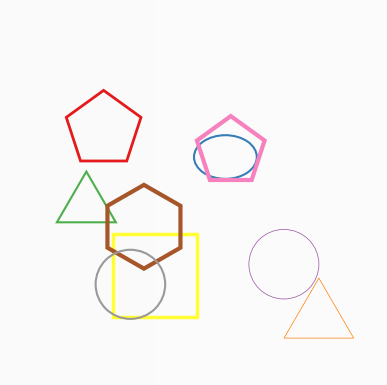[{"shape": "pentagon", "thickness": 2, "radius": 0.51, "center": [0.267, 0.664]}, {"shape": "oval", "thickness": 1.5, "radius": 0.41, "center": [0.582, 0.592]}, {"shape": "triangle", "thickness": 1.5, "radius": 0.44, "center": [0.223, 0.466]}, {"shape": "circle", "thickness": 0.5, "radius": 0.45, "center": [0.733, 0.314]}, {"shape": "triangle", "thickness": 0.5, "radius": 0.52, "center": [0.823, 0.174]}, {"shape": "square", "thickness": 2.5, "radius": 0.54, "center": [0.399, 0.284]}, {"shape": "hexagon", "thickness": 3, "radius": 0.54, "center": [0.371, 0.411]}, {"shape": "pentagon", "thickness": 3, "radius": 0.46, "center": [0.596, 0.607]}, {"shape": "circle", "thickness": 1.5, "radius": 0.45, "center": [0.337, 0.261]}]